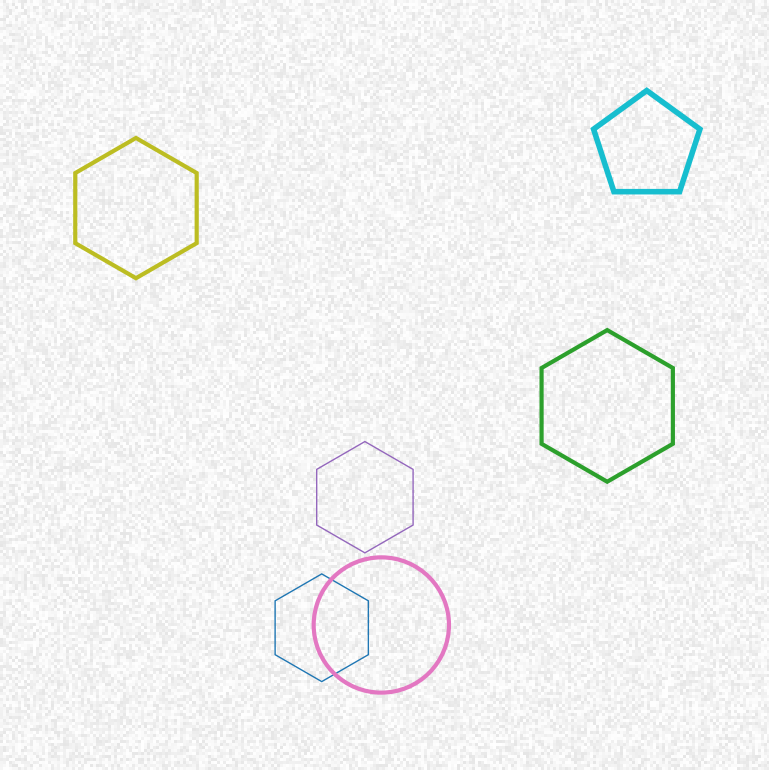[{"shape": "hexagon", "thickness": 0.5, "radius": 0.35, "center": [0.418, 0.185]}, {"shape": "hexagon", "thickness": 1.5, "radius": 0.49, "center": [0.789, 0.473]}, {"shape": "hexagon", "thickness": 0.5, "radius": 0.36, "center": [0.474, 0.354]}, {"shape": "circle", "thickness": 1.5, "radius": 0.44, "center": [0.495, 0.188]}, {"shape": "hexagon", "thickness": 1.5, "radius": 0.46, "center": [0.177, 0.73]}, {"shape": "pentagon", "thickness": 2, "radius": 0.36, "center": [0.84, 0.81]}]